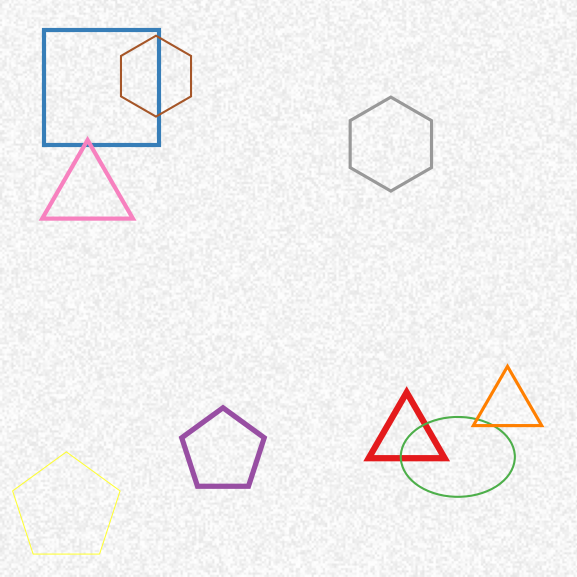[{"shape": "triangle", "thickness": 3, "radius": 0.38, "center": [0.704, 0.244]}, {"shape": "square", "thickness": 2, "radius": 0.5, "center": [0.175, 0.847]}, {"shape": "oval", "thickness": 1, "radius": 0.49, "center": [0.793, 0.208]}, {"shape": "pentagon", "thickness": 2.5, "radius": 0.38, "center": [0.386, 0.218]}, {"shape": "triangle", "thickness": 1.5, "radius": 0.34, "center": [0.879, 0.296]}, {"shape": "pentagon", "thickness": 0.5, "radius": 0.49, "center": [0.115, 0.119]}, {"shape": "hexagon", "thickness": 1, "radius": 0.35, "center": [0.27, 0.867]}, {"shape": "triangle", "thickness": 2, "radius": 0.45, "center": [0.152, 0.666]}, {"shape": "hexagon", "thickness": 1.5, "radius": 0.41, "center": [0.677, 0.75]}]